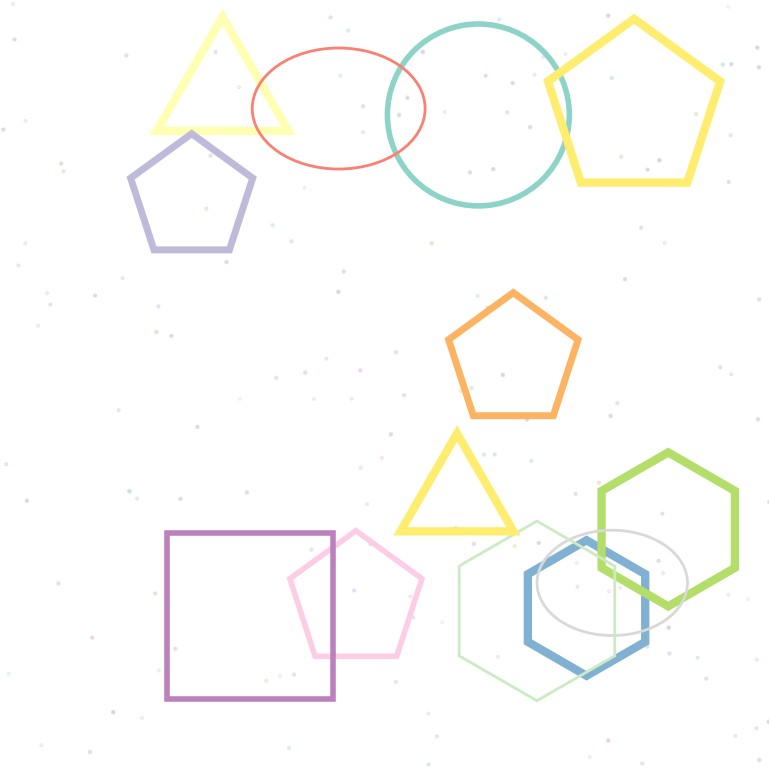[{"shape": "circle", "thickness": 2, "radius": 0.59, "center": [0.621, 0.851]}, {"shape": "triangle", "thickness": 3, "radius": 0.49, "center": [0.289, 0.879]}, {"shape": "pentagon", "thickness": 2.5, "radius": 0.42, "center": [0.249, 0.743]}, {"shape": "oval", "thickness": 1, "radius": 0.56, "center": [0.44, 0.859]}, {"shape": "hexagon", "thickness": 3, "radius": 0.44, "center": [0.762, 0.21]}, {"shape": "pentagon", "thickness": 2.5, "radius": 0.44, "center": [0.667, 0.532]}, {"shape": "hexagon", "thickness": 3, "radius": 0.5, "center": [0.868, 0.313]}, {"shape": "pentagon", "thickness": 2, "radius": 0.45, "center": [0.462, 0.221]}, {"shape": "oval", "thickness": 1, "radius": 0.49, "center": [0.795, 0.243]}, {"shape": "square", "thickness": 2, "radius": 0.54, "center": [0.325, 0.2]}, {"shape": "hexagon", "thickness": 1, "radius": 0.58, "center": [0.697, 0.207]}, {"shape": "pentagon", "thickness": 3, "radius": 0.59, "center": [0.823, 0.858]}, {"shape": "triangle", "thickness": 3, "radius": 0.42, "center": [0.594, 0.352]}]